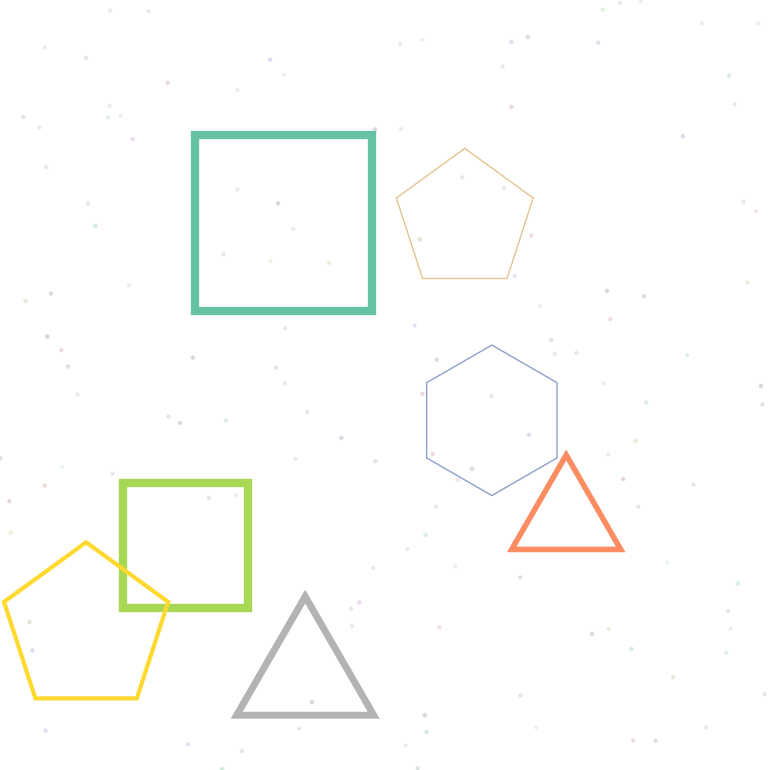[{"shape": "square", "thickness": 3, "radius": 0.57, "center": [0.368, 0.71]}, {"shape": "triangle", "thickness": 2, "radius": 0.41, "center": [0.735, 0.327]}, {"shape": "hexagon", "thickness": 0.5, "radius": 0.49, "center": [0.639, 0.454]}, {"shape": "square", "thickness": 3, "radius": 0.41, "center": [0.241, 0.292]}, {"shape": "pentagon", "thickness": 1.5, "radius": 0.56, "center": [0.112, 0.184]}, {"shape": "pentagon", "thickness": 0.5, "radius": 0.47, "center": [0.604, 0.714]}, {"shape": "triangle", "thickness": 2.5, "radius": 0.51, "center": [0.396, 0.122]}]